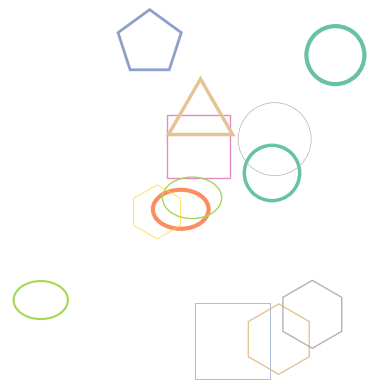[{"shape": "circle", "thickness": 2.5, "radius": 0.36, "center": [0.706, 0.551]}, {"shape": "circle", "thickness": 3, "radius": 0.38, "center": [0.871, 0.857]}, {"shape": "oval", "thickness": 3, "radius": 0.36, "center": [0.469, 0.456]}, {"shape": "pentagon", "thickness": 2, "radius": 0.43, "center": [0.389, 0.889]}, {"shape": "square", "thickness": 0.5, "radius": 0.49, "center": [0.603, 0.114]}, {"shape": "square", "thickness": 1, "radius": 0.41, "center": [0.515, 0.62]}, {"shape": "oval", "thickness": 1.5, "radius": 0.35, "center": [0.106, 0.221]}, {"shape": "oval", "thickness": 1, "radius": 0.38, "center": [0.499, 0.486]}, {"shape": "hexagon", "thickness": 0.5, "radius": 0.35, "center": [0.408, 0.45]}, {"shape": "hexagon", "thickness": 1, "radius": 0.46, "center": [0.724, 0.119]}, {"shape": "triangle", "thickness": 2.5, "radius": 0.48, "center": [0.521, 0.699]}, {"shape": "circle", "thickness": 0.5, "radius": 0.47, "center": [0.713, 0.639]}, {"shape": "hexagon", "thickness": 1, "radius": 0.44, "center": [0.811, 0.184]}]